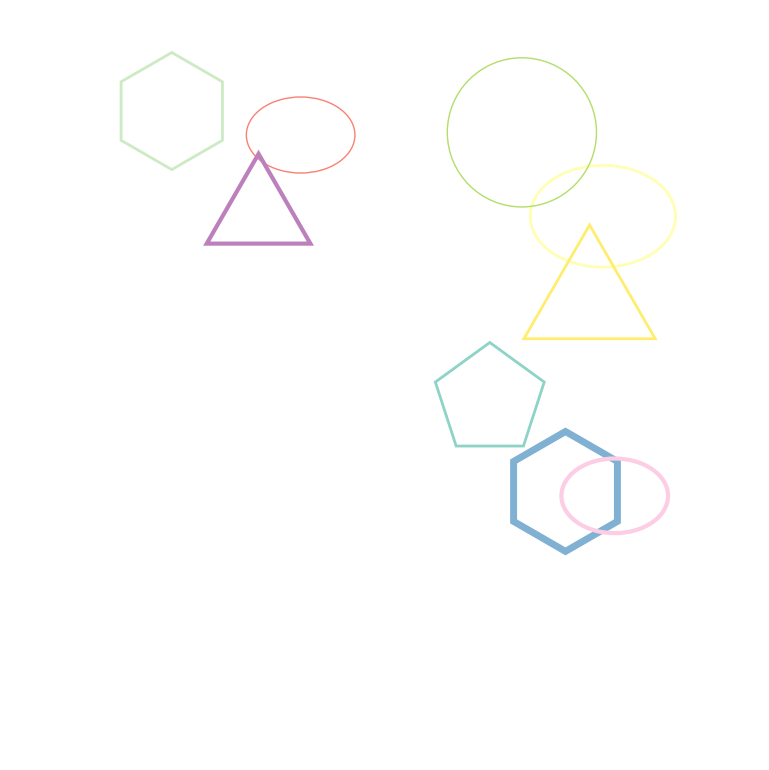[{"shape": "pentagon", "thickness": 1, "radius": 0.37, "center": [0.636, 0.481]}, {"shape": "oval", "thickness": 1, "radius": 0.47, "center": [0.783, 0.719]}, {"shape": "oval", "thickness": 0.5, "radius": 0.35, "center": [0.39, 0.825]}, {"shape": "hexagon", "thickness": 2.5, "radius": 0.39, "center": [0.734, 0.362]}, {"shape": "circle", "thickness": 0.5, "radius": 0.48, "center": [0.678, 0.828]}, {"shape": "oval", "thickness": 1.5, "radius": 0.35, "center": [0.798, 0.356]}, {"shape": "triangle", "thickness": 1.5, "radius": 0.39, "center": [0.336, 0.722]}, {"shape": "hexagon", "thickness": 1, "radius": 0.38, "center": [0.223, 0.856]}, {"shape": "triangle", "thickness": 1, "radius": 0.49, "center": [0.766, 0.609]}]